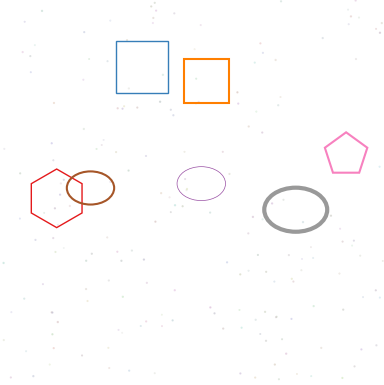[{"shape": "hexagon", "thickness": 1, "radius": 0.38, "center": [0.147, 0.485]}, {"shape": "square", "thickness": 1, "radius": 0.34, "center": [0.368, 0.826]}, {"shape": "oval", "thickness": 0.5, "radius": 0.31, "center": [0.523, 0.523]}, {"shape": "square", "thickness": 1.5, "radius": 0.29, "center": [0.536, 0.789]}, {"shape": "oval", "thickness": 1.5, "radius": 0.31, "center": [0.235, 0.512]}, {"shape": "pentagon", "thickness": 1.5, "radius": 0.29, "center": [0.899, 0.598]}, {"shape": "oval", "thickness": 3, "radius": 0.41, "center": [0.768, 0.455]}]